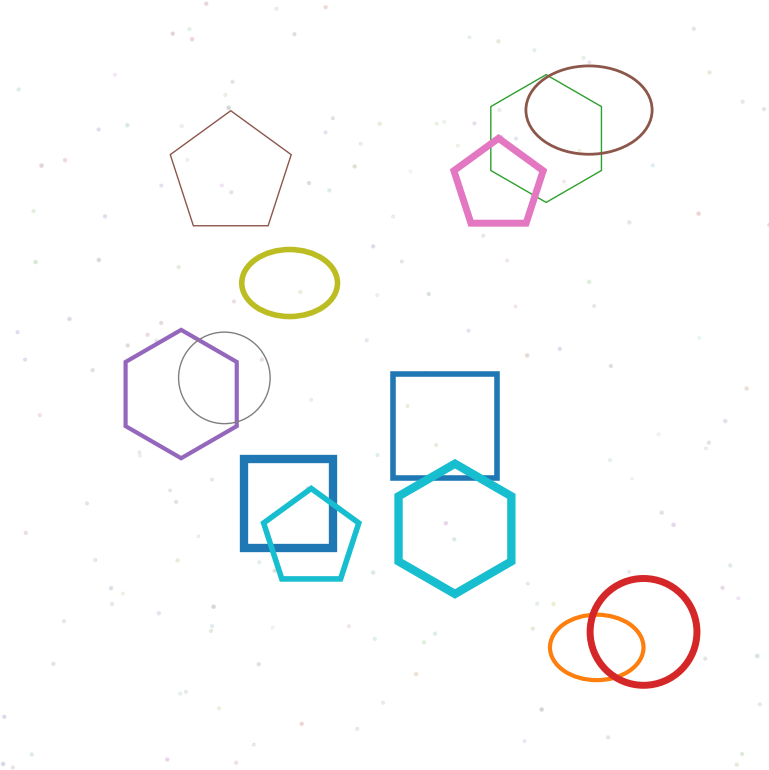[{"shape": "square", "thickness": 2, "radius": 0.34, "center": [0.578, 0.447]}, {"shape": "square", "thickness": 3, "radius": 0.29, "center": [0.375, 0.346]}, {"shape": "oval", "thickness": 1.5, "radius": 0.3, "center": [0.775, 0.159]}, {"shape": "hexagon", "thickness": 0.5, "radius": 0.41, "center": [0.709, 0.82]}, {"shape": "circle", "thickness": 2.5, "radius": 0.35, "center": [0.836, 0.179]}, {"shape": "hexagon", "thickness": 1.5, "radius": 0.42, "center": [0.235, 0.488]}, {"shape": "pentagon", "thickness": 0.5, "radius": 0.41, "center": [0.3, 0.774]}, {"shape": "oval", "thickness": 1, "radius": 0.41, "center": [0.765, 0.857]}, {"shape": "pentagon", "thickness": 2.5, "radius": 0.3, "center": [0.647, 0.759]}, {"shape": "circle", "thickness": 0.5, "radius": 0.3, "center": [0.291, 0.509]}, {"shape": "oval", "thickness": 2, "radius": 0.31, "center": [0.376, 0.632]}, {"shape": "hexagon", "thickness": 3, "radius": 0.42, "center": [0.591, 0.313]}, {"shape": "pentagon", "thickness": 2, "radius": 0.32, "center": [0.404, 0.301]}]